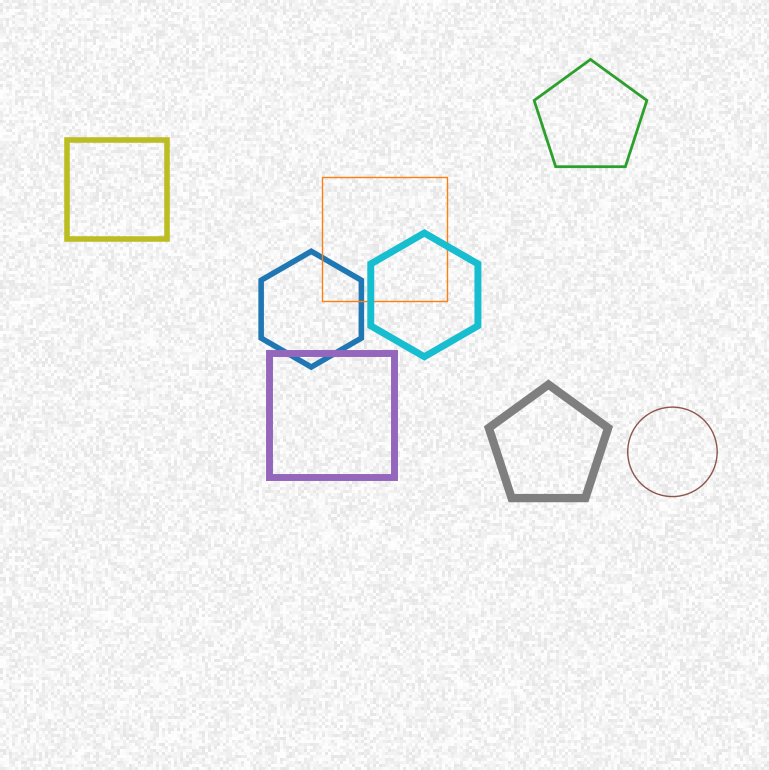[{"shape": "hexagon", "thickness": 2, "radius": 0.38, "center": [0.404, 0.598]}, {"shape": "square", "thickness": 0.5, "radius": 0.4, "center": [0.499, 0.69]}, {"shape": "pentagon", "thickness": 1, "radius": 0.38, "center": [0.767, 0.846]}, {"shape": "square", "thickness": 2.5, "radius": 0.4, "center": [0.431, 0.461]}, {"shape": "circle", "thickness": 0.5, "radius": 0.29, "center": [0.873, 0.413]}, {"shape": "pentagon", "thickness": 3, "radius": 0.41, "center": [0.712, 0.419]}, {"shape": "square", "thickness": 2, "radius": 0.32, "center": [0.152, 0.754]}, {"shape": "hexagon", "thickness": 2.5, "radius": 0.4, "center": [0.551, 0.617]}]